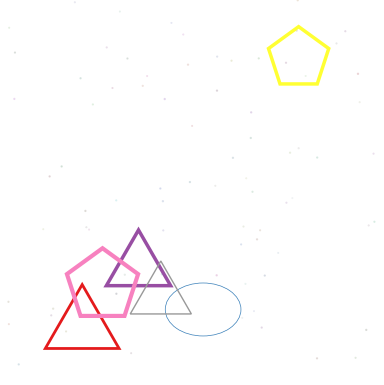[{"shape": "triangle", "thickness": 2, "radius": 0.55, "center": [0.213, 0.15]}, {"shape": "oval", "thickness": 0.5, "radius": 0.49, "center": [0.528, 0.196]}, {"shape": "triangle", "thickness": 2.5, "radius": 0.48, "center": [0.36, 0.306]}, {"shape": "pentagon", "thickness": 2.5, "radius": 0.41, "center": [0.776, 0.849]}, {"shape": "pentagon", "thickness": 3, "radius": 0.49, "center": [0.266, 0.258]}, {"shape": "triangle", "thickness": 1, "radius": 0.46, "center": [0.418, 0.23]}]